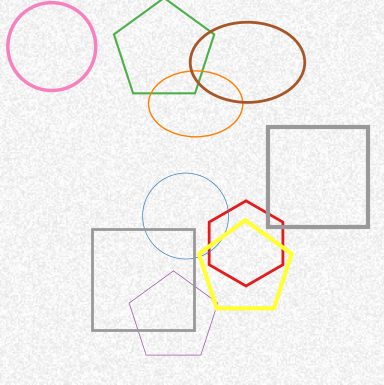[{"shape": "hexagon", "thickness": 2, "radius": 0.55, "center": [0.639, 0.368]}, {"shape": "circle", "thickness": 0.5, "radius": 0.56, "center": [0.482, 0.439]}, {"shape": "pentagon", "thickness": 1.5, "radius": 0.68, "center": [0.426, 0.868]}, {"shape": "pentagon", "thickness": 0.5, "radius": 0.6, "center": [0.451, 0.176]}, {"shape": "oval", "thickness": 1, "radius": 0.61, "center": [0.508, 0.73]}, {"shape": "pentagon", "thickness": 3, "radius": 0.63, "center": [0.637, 0.302]}, {"shape": "oval", "thickness": 2, "radius": 0.74, "center": [0.643, 0.838]}, {"shape": "circle", "thickness": 2.5, "radius": 0.57, "center": [0.135, 0.879]}, {"shape": "square", "thickness": 3, "radius": 0.65, "center": [0.826, 0.539]}, {"shape": "square", "thickness": 2, "radius": 0.66, "center": [0.372, 0.274]}]